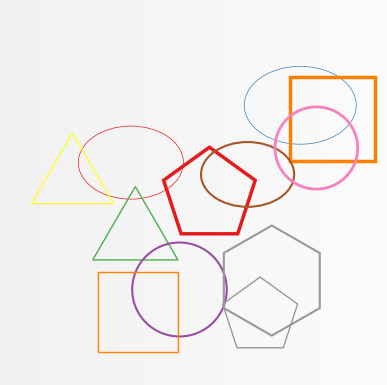[{"shape": "pentagon", "thickness": 2.5, "radius": 0.62, "center": [0.54, 0.493]}, {"shape": "oval", "thickness": 0.5, "radius": 0.68, "center": [0.338, 0.578]}, {"shape": "oval", "thickness": 0.5, "radius": 0.72, "center": [0.775, 0.727]}, {"shape": "triangle", "thickness": 1, "radius": 0.63, "center": [0.349, 0.388]}, {"shape": "circle", "thickness": 1.5, "radius": 0.61, "center": [0.463, 0.248]}, {"shape": "square", "thickness": 2.5, "radius": 0.55, "center": [0.857, 0.691]}, {"shape": "square", "thickness": 1, "radius": 0.52, "center": [0.357, 0.189]}, {"shape": "triangle", "thickness": 1, "radius": 0.61, "center": [0.187, 0.532]}, {"shape": "oval", "thickness": 1.5, "radius": 0.6, "center": [0.639, 0.547]}, {"shape": "circle", "thickness": 2, "radius": 0.53, "center": [0.816, 0.616]}, {"shape": "hexagon", "thickness": 1.5, "radius": 0.71, "center": [0.701, 0.271]}, {"shape": "pentagon", "thickness": 1, "radius": 0.51, "center": [0.671, 0.179]}]